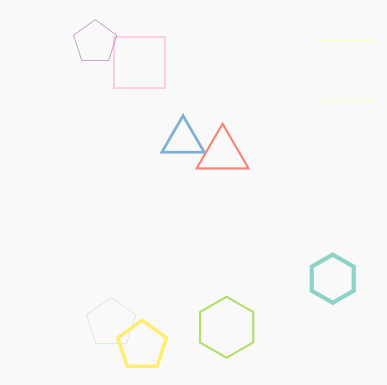[{"shape": "hexagon", "thickness": 3, "radius": 0.31, "center": [0.859, 0.276]}, {"shape": "square", "thickness": 0.5, "radius": 0.38, "center": [0.89, 0.818]}, {"shape": "triangle", "thickness": 1.5, "radius": 0.39, "center": [0.574, 0.601]}, {"shape": "triangle", "thickness": 2, "radius": 0.32, "center": [0.472, 0.636]}, {"shape": "hexagon", "thickness": 1.5, "radius": 0.4, "center": [0.585, 0.15]}, {"shape": "square", "thickness": 1.5, "radius": 0.33, "center": [0.361, 0.839]}, {"shape": "pentagon", "thickness": 0.5, "radius": 0.29, "center": [0.246, 0.89]}, {"shape": "pentagon", "thickness": 0.5, "radius": 0.33, "center": [0.287, 0.161]}, {"shape": "pentagon", "thickness": 2.5, "radius": 0.33, "center": [0.367, 0.102]}]